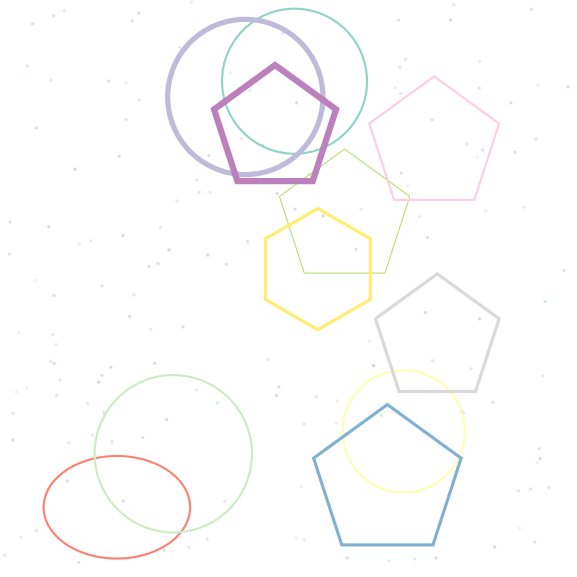[{"shape": "circle", "thickness": 1, "radius": 0.63, "center": [0.51, 0.858]}, {"shape": "circle", "thickness": 1, "radius": 0.53, "center": [0.699, 0.252]}, {"shape": "circle", "thickness": 2.5, "radius": 0.67, "center": [0.425, 0.831]}, {"shape": "oval", "thickness": 1, "radius": 0.63, "center": [0.202, 0.121]}, {"shape": "pentagon", "thickness": 1.5, "radius": 0.67, "center": [0.671, 0.164]}, {"shape": "pentagon", "thickness": 0.5, "radius": 0.59, "center": [0.597, 0.622]}, {"shape": "pentagon", "thickness": 1, "radius": 0.59, "center": [0.752, 0.749]}, {"shape": "pentagon", "thickness": 1.5, "radius": 0.56, "center": [0.757, 0.412]}, {"shape": "pentagon", "thickness": 3, "radius": 0.56, "center": [0.476, 0.775]}, {"shape": "circle", "thickness": 1, "radius": 0.68, "center": [0.3, 0.213]}, {"shape": "hexagon", "thickness": 1.5, "radius": 0.52, "center": [0.55, 0.533]}]